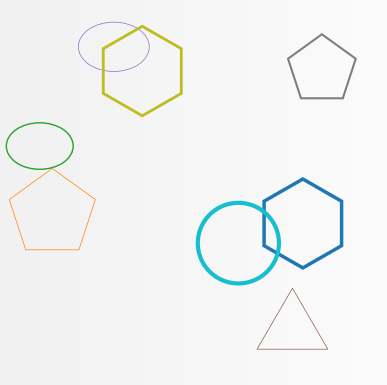[{"shape": "hexagon", "thickness": 2.5, "radius": 0.58, "center": [0.782, 0.42]}, {"shape": "pentagon", "thickness": 0.5, "radius": 0.58, "center": [0.135, 0.446]}, {"shape": "oval", "thickness": 1, "radius": 0.43, "center": [0.103, 0.621]}, {"shape": "oval", "thickness": 0.5, "radius": 0.46, "center": [0.294, 0.878]}, {"shape": "triangle", "thickness": 0.5, "radius": 0.53, "center": [0.755, 0.146]}, {"shape": "pentagon", "thickness": 1.5, "radius": 0.46, "center": [0.831, 0.819]}, {"shape": "hexagon", "thickness": 2, "radius": 0.58, "center": [0.367, 0.815]}, {"shape": "circle", "thickness": 3, "radius": 0.52, "center": [0.615, 0.368]}]